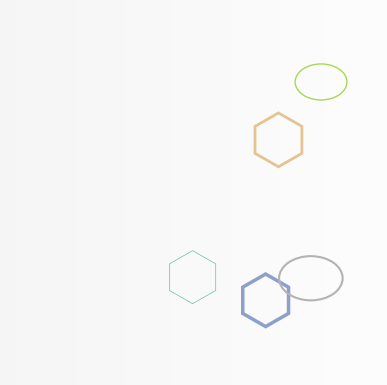[{"shape": "hexagon", "thickness": 0.5, "radius": 0.34, "center": [0.497, 0.28]}, {"shape": "hexagon", "thickness": 2.5, "radius": 0.34, "center": [0.686, 0.22]}, {"shape": "oval", "thickness": 1, "radius": 0.33, "center": [0.829, 0.787]}, {"shape": "hexagon", "thickness": 2, "radius": 0.35, "center": [0.719, 0.637]}, {"shape": "oval", "thickness": 1.5, "radius": 0.41, "center": [0.802, 0.277]}]